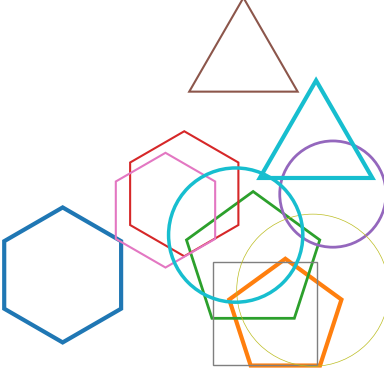[{"shape": "hexagon", "thickness": 3, "radius": 0.88, "center": [0.163, 0.286]}, {"shape": "pentagon", "thickness": 3, "radius": 0.77, "center": [0.741, 0.175]}, {"shape": "pentagon", "thickness": 2, "radius": 0.91, "center": [0.657, 0.32]}, {"shape": "hexagon", "thickness": 1.5, "radius": 0.81, "center": [0.479, 0.497]}, {"shape": "circle", "thickness": 2, "radius": 0.69, "center": [0.865, 0.496]}, {"shape": "triangle", "thickness": 1.5, "radius": 0.81, "center": [0.632, 0.843]}, {"shape": "hexagon", "thickness": 1.5, "radius": 0.74, "center": [0.43, 0.454]}, {"shape": "square", "thickness": 1, "radius": 0.67, "center": [0.688, 0.185]}, {"shape": "circle", "thickness": 0.5, "radius": 0.99, "center": [0.812, 0.246]}, {"shape": "circle", "thickness": 2.5, "radius": 0.87, "center": [0.612, 0.389]}, {"shape": "triangle", "thickness": 3, "radius": 0.84, "center": [0.821, 0.622]}]